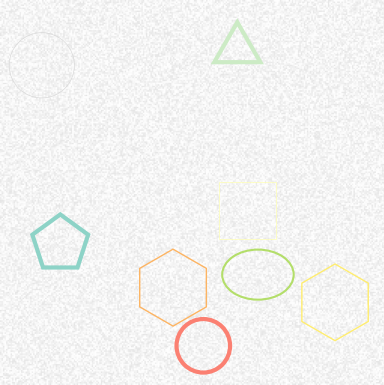[{"shape": "pentagon", "thickness": 3, "radius": 0.38, "center": [0.157, 0.367]}, {"shape": "square", "thickness": 0.5, "radius": 0.37, "center": [0.643, 0.453]}, {"shape": "circle", "thickness": 3, "radius": 0.35, "center": [0.528, 0.102]}, {"shape": "hexagon", "thickness": 1, "radius": 0.5, "center": [0.449, 0.253]}, {"shape": "oval", "thickness": 1.5, "radius": 0.46, "center": [0.67, 0.287]}, {"shape": "circle", "thickness": 0.5, "radius": 0.42, "center": [0.109, 0.83]}, {"shape": "triangle", "thickness": 3, "radius": 0.35, "center": [0.616, 0.873]}, {"shape": "hexagon", "thickness": 1, "radius": 0.5, "center": [0.87, 0.215]}]